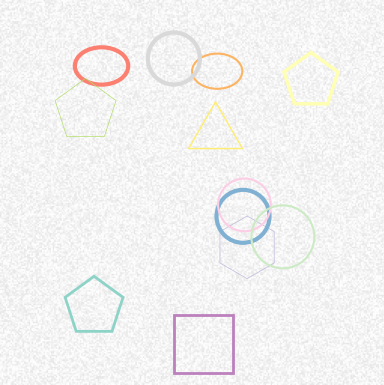[{"shape": "pentagon", "thickness": 2, "radius": 0.4, "center": [0.244, 0.203]}, {"shape": "pentagon", "thickness": 2.5, "radius": 0.37, "center": [0.808, 0.79]}, {"shape": "hexagon", "thickness": 0.5, "radius": 0.41, "center": [0.642, 0.358]}, {"shape": "oval", "thickness": 3, "radius": 0.35, "center": [0.264, 0.829]}, {"shape": "circle", "thickness": 3, "radius": 0.34, "center": [0.631, 0.438]}, {"shape": "oval", "thickness": 1.5, "radius": 0.33, "center": [0.564, 0.815]}, {"shape": "pentagon", "thickness": 0.5, "radius": 0.42, "center": [0.222, 0.713]}, {"shape": "circle", "thickness": 1.5, "radius": 0.34, "center": [0.635, 0.468]}, {"shape": "circle", "thickness": 3, "radius": 0.34, "center": [0.452, 0.848]}, {"shape": "square", "thickness": 2, "radius": 0.38, "center": [0.528, 0.107]}, {"shape": "circle", "thickness": 1.5, "radius": 0.41, "center": [0.735, 0.385]}, {"shape": "triangle", "thickness": 1, "radius": 0.4, "center": [0.56, 0.654]}]